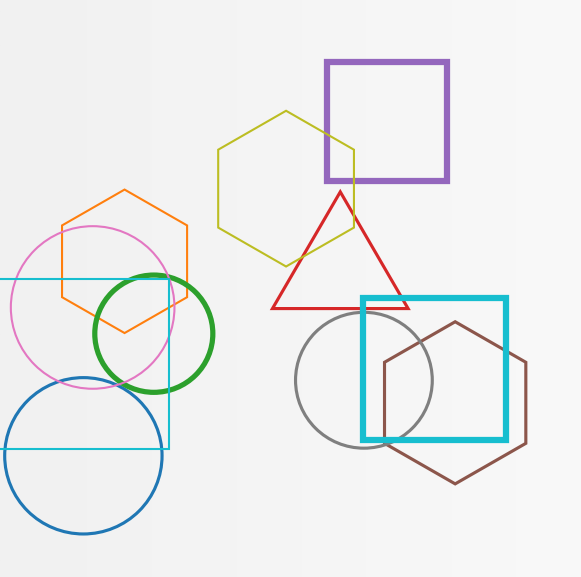[{"shape": "circle", "thickness": 1.5, "radius": 0.68, "center": [0.143, 0.21]}, {"shape": "hexagon", "thickness": 1, "radius": 0.62, "center": [0.214, 0.547]}, {"shape": "circle", "thickness": 2.5, "radius": 0.51, "center": [0.265, 0.421]}, {"shape": "triangle", "thickness": 1.5, "radius": 0.67, "center": [0.585, 0.532]}, {"shape": "square", "thickness": 3, "radius": 0.52, "center": [0.665, 0.788]}, {"shape": "hexagon", "thickness": 1.5, "radius": 0.7, "center": [0.783, 0.302]}, {"shape": "circle", "thickness": 1, "radius": 0.7, "center": [0.159, 0.467]}, {"shape": "circle", "thickness": 1.5, "radius": 0.59, "center": [0.626, 0.341]}, {"shape": "hexagon", "thickness": 1, "radius": 0.67, "center": [0.492, 0.672]}, {"shape": "square", "thickness": 1, "radius": 0.73, "center": [0.143, 0.368]}, {"shape": "square", "thickness": 3, "radius": 0.62, "center": [0.747, 0.36]}]